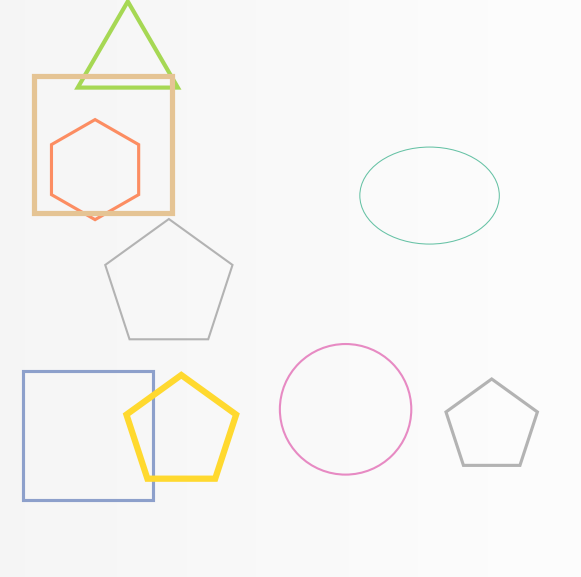[{"shape": "oval", "thickness": 0.5, "radius": 0.6, "center": [0.739, 0.66]}, {"shape": "hexagon", "thickness": 1.5, "radius": 0.43, "center": [0.164, 0.705]}, {"shape": "square", "thickness": 1.5, "radius": 0.56, "center": [0.151, 0.245]}, {"shape": "circle", "thickness": 1, "radius": 0.57, "center": [0.595, 0.29]}, {"shape": "triangle", "thickness": 2, "radius": 0.5, "center": [0.22, 0.897]}, {"shape": "pentagon", "thickness": 3, "radius": 0.5, "center": [0.312, 0.251]}, {"shape": "square", "thickness": 2.5, "radius": 0.59, "center": [0.177, 0.748]}, {"shape": "pentagon", "thickness": 1.5, "radius": 0.41, "center": [0.846, 0.26]}, {"shape": "pentagon", "thickness": 1, "radius": 0.58, "center": [0.291, 0.505]}]